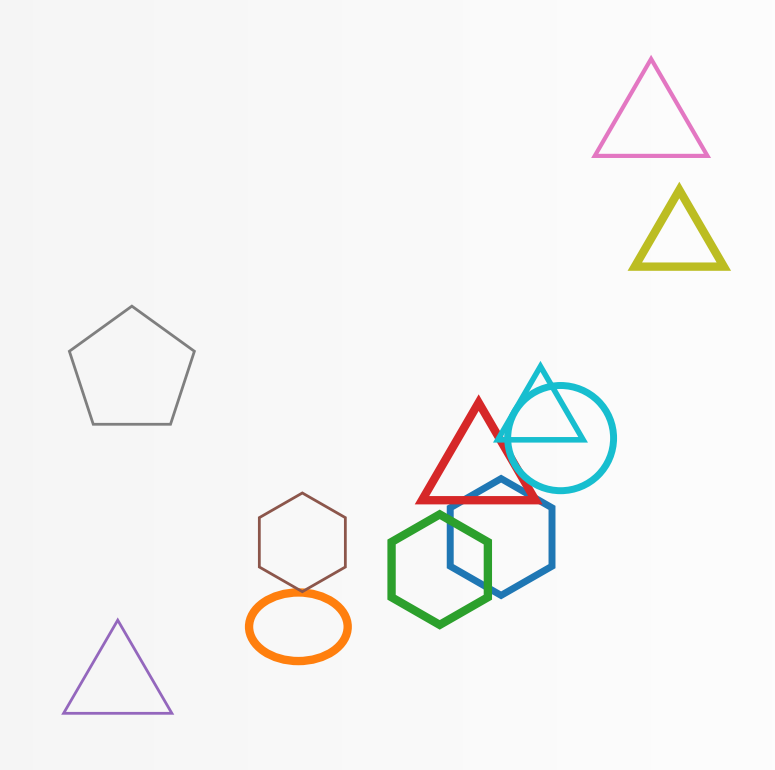[{"shape": "hexagon", "thickness": 2.5, "radius": 0.38, "center": [0.647, 0.303]}, {"shape": "oval", "thickness": 3, "radius": 0.32, "center": [0.385, 0.186]}, {"shape": "hexagon", "thickness": 3, "radius": 0.36, "center": [0.567, 0.26]}, {"shape": "triangle", "thickness": 3, "radius": 0.42, "center": [0.618, 0.393]}, {"shape": "triangle", "thickness": 1, "radius": 0.4, "center": [0.152, 0.114]}, {"shape": "hexagon", "thickness": 1, "radius": 0.32, "center": [0.39, 0.296]}, {"shape": "triangle", "thickness": 1.5, "radius": 0.42, "center": [0.84, 0.84]}, {"shape": "pentagon", "thickness": 1, "radius": 0.42, "center": [0.17, 0.518]}, {"shape": "triangle", "thickness": 3, "radius": 0.33, "center": [0.877, 0.687]}, {"shape": "circle", "thickness": 2.5, "radius": 0.34, "center": [0.723, 0.431]}, {"shape": "triangle", "thickness": 2, "radius": 0.32, "center": [0.697, 0.461]}]